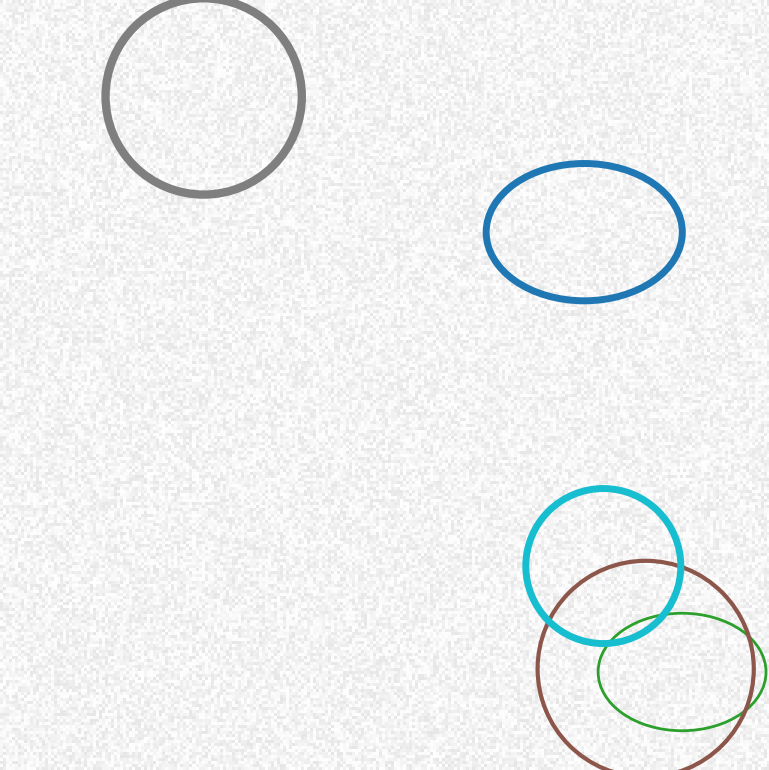[{"shape": "oval", "thickness": 2.5, "radius": 0.64, "center": [0.759, 0.698]}, {"shape": "oval", "thickness": 1, "radius": 0.55, "center": [0.886, 0.127]}, {"shape": "circle", "thickness": 1.5, "radius": 0.7, "center": [0.839, 0.131]}, {"shape": "circle", "thickness": 3, "radius": 0.64, "center": [0.265, 0.875]}, {"shape": "circle", "thickness": 2.5, "radius": 0.5, "center": [0.784, 0.265]}]